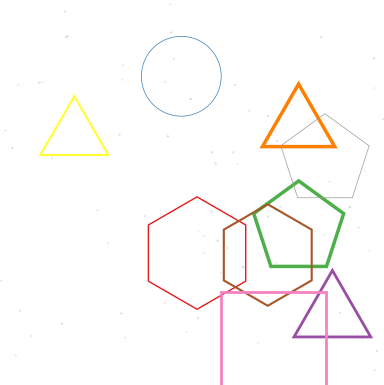[{"shape": "hexagon", "thickness": 1, "radius": 0.73, "center": [0.512, 0.343]}, {"shape": "circle", "thickness": 0.5, "radius": 0.52, "center": [0.471, 0.802]}, {"shape": "pentagon", "thickness": 2.5, "radius": 0.61, "center": [0.776, 0.407]}, {"shape": "triangle", "thickness": 2, "radius": 0.58, "center": [0.863, 0.182]}, {"shape": "triangle", "thickness": 2.5, "radius": 0.54, "center": [0.776, 0.673]}, {"shape": "triangle", "thickness": 1.5, "radius": 0.51, "center": [0.193, 0.648]}, {"shape": "hexagon", "thickness": 1.5, "radius": 0.66, "center": [0.695, 0.338]}, {"shape": "square", "thickness": 2, "radius": 0.68, "center": [0.71, 0.105]}, {"shape": "pentagon", "thickness": 0.5, "radius": 0.6, "center": [0.844, 0.584]}]